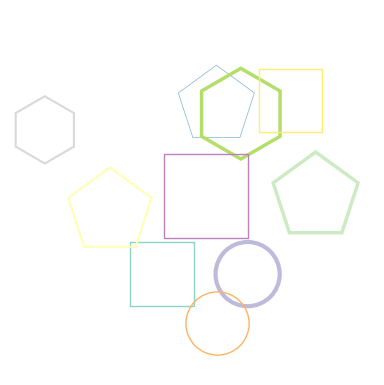[{"shape": "square", "thickness": 1, "radius": 0.42, "center": [0.42, 0.289]}, {"shape": "pentagon", "thickness": 1.5, "radius": 0.57, "center": [0.285, 0.451]}, {"shape": "circle", "thickness": 3, "radius": 0.42, "center": [0.643, 0.288]}, {"shape": "pentagon", "thickness": 0.5, "radius": 0.52, "center": [0.562, 0.727]}, {"shape": "circle", "thickness": 1, "radius": 0.41, "center": [0.565, 0.16]}, {"shape": "hexagon", "thickness": 2.5, "radius": 0.59, "center": [0.626, 0.705]}, {"shape": "hexagon", "thickness": 1.5, "radius": 0.44, "center": [0.116, 0.663]}, {"shape": "square", "thickness": 1, "radius": 0.54, "center": [0.534, 0.492]}, {"shape": "pentagon", "thickness": 2.5, "radius": 0.58, "center": [0.82, 0.489]}, {"shape": "square", "thickness": 1, "radius": 0.41, "center": [0.754, 0.739]}]